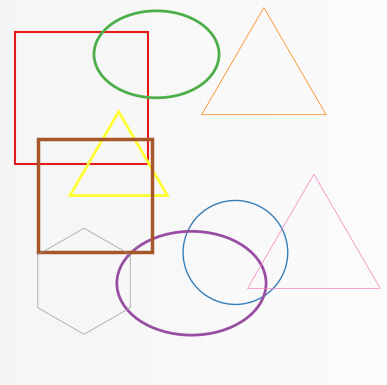[{"shape": "square", "thickness": 1.5, "radius": 0.85, "center": [0.21, 0.745]}, {"shape": "circle", "thickness": 1, "radius": 0.68, "center": [0.608, 0.344]}, {"shape": "oval", "thickness": 2, "radius": 0.81, "center": [0.404, 0.859]}, {"shape": "oval", "thickness": 2, "radius": 0.96, "center": [0.494, 0.264]}, {"shape": "triangle", "thickness": 0.5, "radius": 0.93, "center": [0.681, 0.795]}, {"shape": "triangle", "thickness": 2, "radius": 0.73, "center": [0.306, 0.565]}, {"shape": "square", "thickness": 2.5, "radius": 0.74, "center": [0.244, 0.492]}, {"shape": "triangle", "thickness": 0.5, "radius": 0.99, "center": [0.81, 0.35]}, {"shape": "hexagon", "thickness": 0.5, "radius": 0.69, "center": [0.217, 0.27]}]